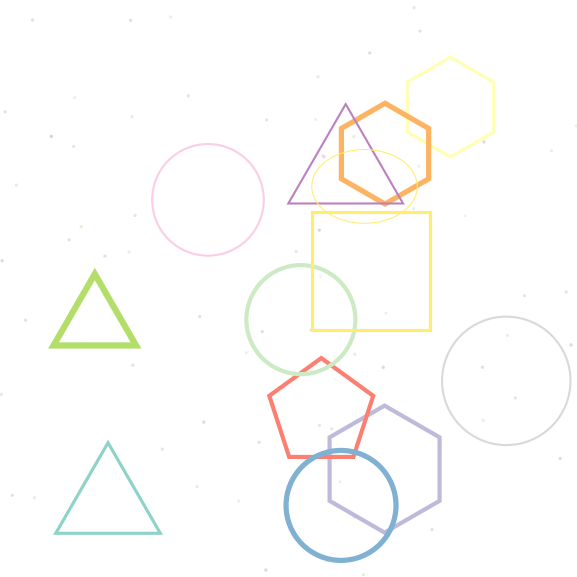[{"shape": "triangle", "thickness": 1.5, "radius": 0.52, "center": [0.187, 0.128]}, {"shape": "hexagon", "thickness": 1.5, "radius": 0.43, "center": [0.78, 0.814]}, {"shape": "hexagon", "thickness": 2, "radius": 0.55, "center": [0.666, 0.187]}, {"shape": "pentagon", "thickness": 2, "radius": 0.47, "center": [0.556, 0.284]}, {"shape": "circle", "thickness": 2.5, "radius": 0.48, "center": [0.591, 0.124]}, {"shape": "hexagon", "thickness": 2.5, "radius": 0.44, "center": [0.667, 0.733]}, {"shape": "triangle", "thickness": 3, "radius": 0.41, "center": [0.164, 0.442]}, {"shape": "circle", "thickness": 1, "radius": 0.48, "center": [0.36, 0.653]}, {"shape": "circle", "thickness": 1, "radius": 0.56, "center": [0.877, 0.34]}, {"shape": "triangle", "thickness": 1, "radius": 0.57, "center": [0.599, 0.704]}, {"shape": "circle", "thickness": 2, "radius": 0.47, "center": [0.521, 0.446]}, {"shape": "square", "thickness": 1.5, "radius": 0.51, "center": [0.643, 0.53]}, {"shape": "oval", "thickness": 0.5, "radius": 0.46, "center": [0.631, 0.676]}]